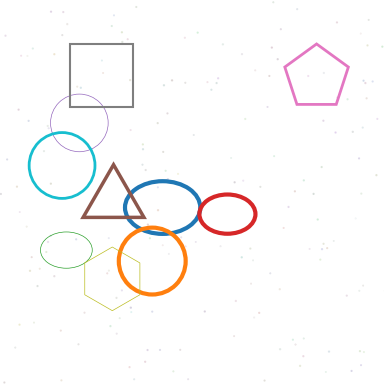[{"shape": "oval", "thickness": 3, "radius": 0.49, "center": [0.422, 0.461]}, {"shape": "circle", "thickness": 3, "radius": 0.43, "center": [0.395, 0.322]}, {"shape": "oval", "thickness": 0.5, "radius": 0.34, "center": [0.172, 0.35]}, {"shape": "oval", "thickness": 3, "radius": 0.36, "center": [0.591, 0.444]}, {"shape": "circle", "thickness": 0.5, "radius": 0.37, "center": [0.206, 0.681]}, {"shape": "triangle", "thickness": 2.5, "radius": 0.46, "center": [0.295, 0.481]}, {"shape": "pentagon", "thickness": 2, "radius": 0.43, "center": [0.822, 0.799]}, {"shape": "square", "thickness": 1.5, "radius": 0.41, "center": [0.263, 0.805]}, {"shape": "hexagon", "thickness": 0.5, "radius": 0.41, "center": [0.292, 0.276]}, {"shape": "circle", "thickness": 2, "radius": 0.43, "center": [0.161, 0.57]}]